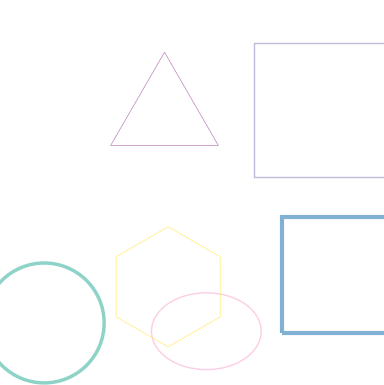[{"shape": "circle", "thickness": 2.5, "radius": 0.78, "center": [0.115, 0.161]}, {"shape": "square", "thickness": 1, "radius": 0.87, "center": [0.834, 0.714]}, {"shape": "square", "thickness": 3, "radius": 0.76, "center": [0.884, 0.286]}, {"shape": "oval", "thickness": 1, "radius": 0.71, "center": [0.536, 0.14]}, {"shape": "triangle", "thickness": 0.5, "radius": 0.81, "center": [0.427, 0.703]}, {"shape": "hexagon", "thickness": 0.5, "radius": 0.78, "center": [0.437, 0.255]}]